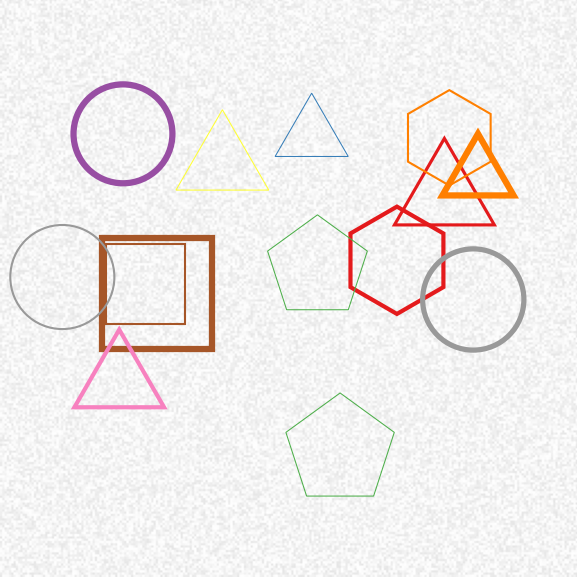[{"shape": "hexagon", "thickness": 2, "radius": 0.46, "center": [0.687, 0.548]}, {"shape": "triangle", "thickness": 1.5, "radius": 0.5, "center": [0.77, 0.66]}, {"shape": "triangle", "thickness": 0.5, "radius": 0.37, "center": [0.54, 0.765]}, {"shape": "pentagon", "thickness": 0.5, "radius": 0.45, "center": [0.55, 0.536]}, {"shape": "pentagon", "thickness": 0.5, "radius": 0.49, "center": [0.589, 0.22]}, {"shape": "circle", "thickness": 3, "radius": 0.43, "center": [0.213, 0.767]}, {"shape": "hexagon", "thickness": 1, "radius": 0.41, "center": [0.778, 0.76]}, {"shape": "triangle", "thickness": 3, "radius": 0.36, "center": [0.828, 0.696]}, {"shape": "triangle", "thickness": 0.5, "radius": 0.46, "center": [0.385, 0.716]}, {"shape": "square", "thickness": 1, "radius": 0.34, "center": [0.252, 0.507]}, {"shape": "square", "thickness": 3, "radius": 0.48, "center": [0.272, 0.491]}, {"shape": "triangle", "thickness": 2, "radius": 0.45, "center": [0.206, 0.339]}, {"shape": "circle", "thickness": 1, "radius": 0.45, "center": [0.108, 0.519]}, {"shape": "circle", "thickness": 2.5, "radius": 0.44, "center": [0.819, 0.481]}]